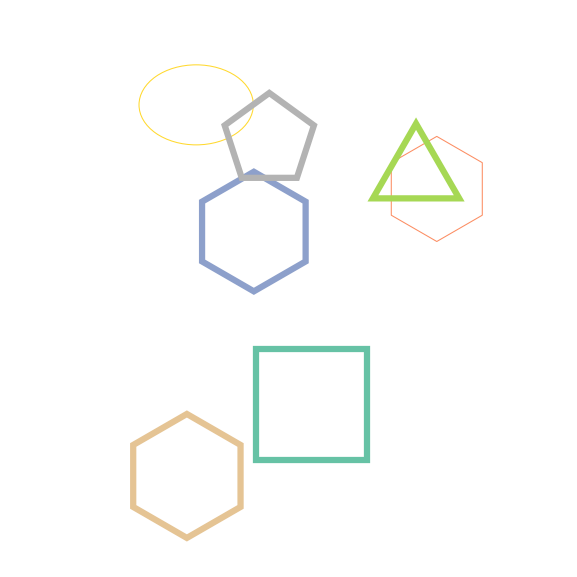[{"shape": "square", "thickness": 3, "radius": 0.48, "center": [0.539, 0.299]}, {"shape": "hexagon", "thickness": 0.5, "radius": 0.45, "center": [0.756, 0.672]}, {"shape": "hexagon", "thickness": 3, "radius": 0.52, "center": [0.44, 0.598]}, {"shape": "triangle", "thickness": 3, "radius": 0.43, "center": [0.72, 0.699]}, {"shape": "oval", "thickness": 0.5, "radius": 0.49, "center": [0.34, 0.818]}, {"shape": "hexagon", "thickness": 3, "radius": 0.54, "center": [0.324, 0.175]}, {"shape": "pentagon", "thickness": 3, "radius": 0.41, "center": [0.466, 0.757]}]